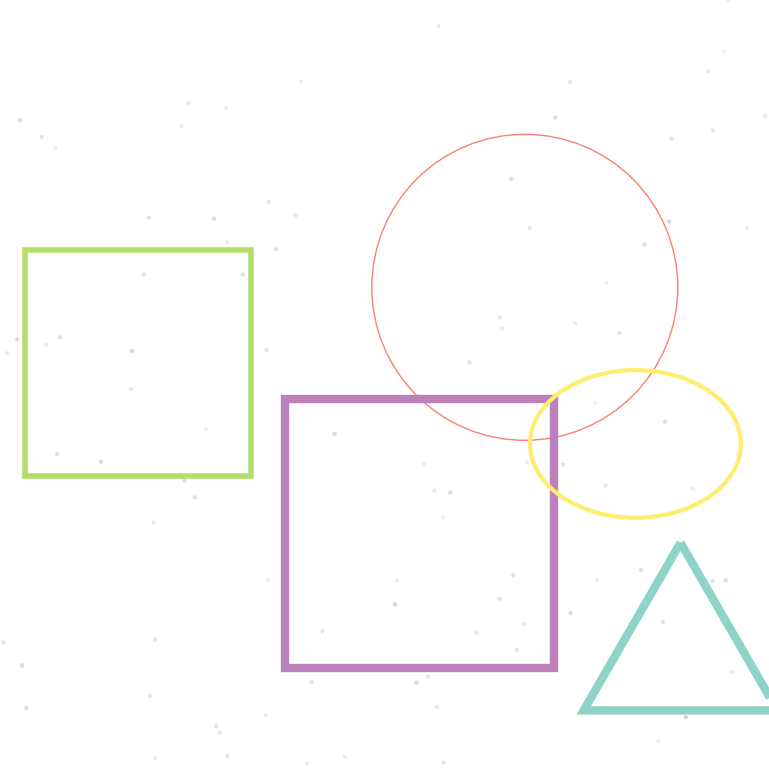[{"shape": "triangle", "thickness": 3, "radius": 0.73, "center": [0.884, 0.15]}, {"shape": "circle", "thickness": 0.5, "radius": 0.99, "center": [0.682, 0.627]}, {"shape": "square", "thickness": 2, "radius": 0.74, "center": [0.179, 0.528]}, {"shape": "square", "thickness": 3, "radius": 0.87, "center": [0.545, 0.307]}, {"shape": "oval", "thickness": 1.5, "radius": 0.68, "center": [0.825, 0.423]}]